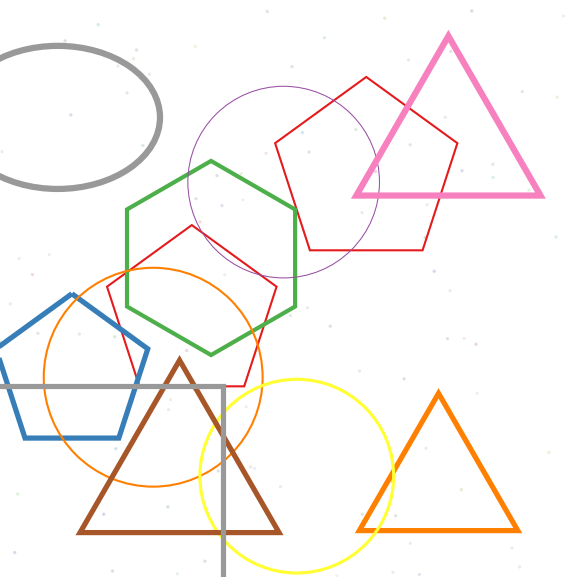[{"shape": "pentagon", "thickness": 1, "radius": 0.77, "center": [0.332, 0.455]}, {"shape": "pentagon", "thickness": 1, "radius": 0.83, "center": [0.634, 0.7]}, {"shape": "pentagon", "thickness": 2.5, "radius": 0.69, "center": [0.124, 0.352]}, {"shape": "hexagon", "thickness": 2, "radius": 0.84, "center": [0.365, 0.552]}, {"shape": "circle", "thickness": 0.5, "radius": 0.83, "center": [0.491, 0.684]}, {"shape": "triangle", "thickness": 2.5, "radius": 0.79, "center": [0.759, 0.16]}, {"shape": "circle", "thickness": 1, "radius": 0.95, "center": [0.265, 0.346]}, {"shape": "circle", "thickness": 1.5, "radius": 0.84, "center": [0.514, 0.175]}, {"shape": "triangle", "thickness": 2.5, "radius": 0.99, "center": [0.311, 0.176]}, {"shape": "triangle", "thickness": 3, "radius": 0.92, "center": [0.776, 0.753]}, {"shape": "square", "thickness": 2.5, "radius": 0.98, "center": [0.189, 0.135]}, {"shape": "oval", "thickness": 3, "radius": 0.88, "center": [0.1, 0.796]}]